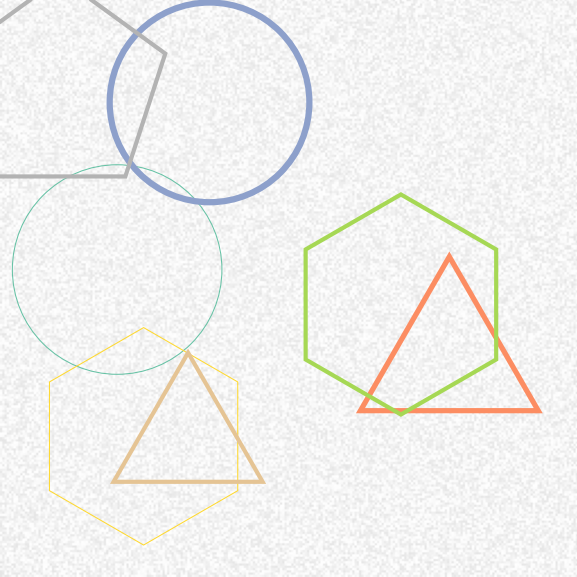[{"shape": "circle", "thickness": 0.5, "radius": 0.91, "center": [0.203, 0.532]}, {"shape": "triangle", "thickness": 2.5, "radius": 0.89, "center": [0.778, 0.377]}, {"shape": "circle", "thickness": 3, "radius": 0.86, "center": [0.363, 0.822]}, {"shape": "hexagon", "thickness": 2, "radius": 0.95, "center": [0.694, 0.472]}, {"shape": "hexagon", "thickness": 0.5, "radius": 0.94, "center": [0.249, 0.244]}, {"shape": "triangle", "thickness": 2, "radius": 0.74, "center": [0.326, 0.239]}, {"shape": "pentagon", "thickness": 2, "radius": 0.95, "center": [0.105, 0.848]}]